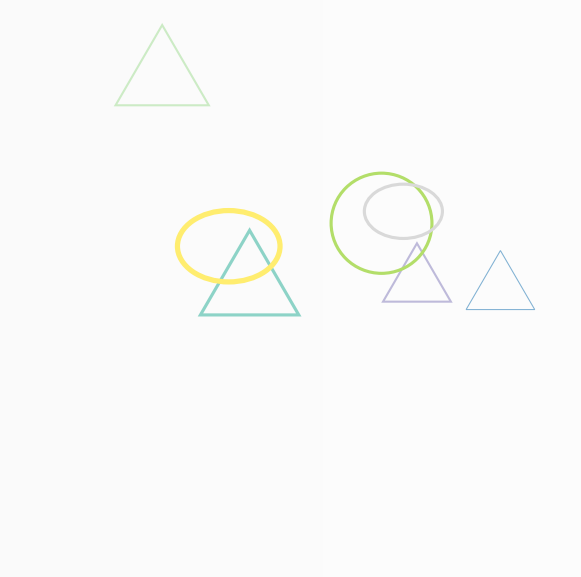[{"shape": "triangle", "thickness": 1.5, "radius": 0.49, "center": [0.429, 0.503]}, {"shape": "triangle", "thickness": 1, "radius": 0.34, "center": [0.717, 0.51]}, {"shape": "triangle", "thickness": 0.5, "radius": 0.34, "center": [0.861, 0.497]}, {"shape": "circle", "thickness": 1.5, "radius": 0.43, "center": [0.656, 0.613]}, {"shape": "oval", "thickness": 1.5, "radius": 0.34, "center": [0.694, 0.633]}, {"shape": "triangle", "thickness": 1, "radius": 0.46, "center": [0.279, 0.863]}, {"shape": "oval", "thickness": 2.5, "radius": 0.44, "center": [0.394, 0.573]}]